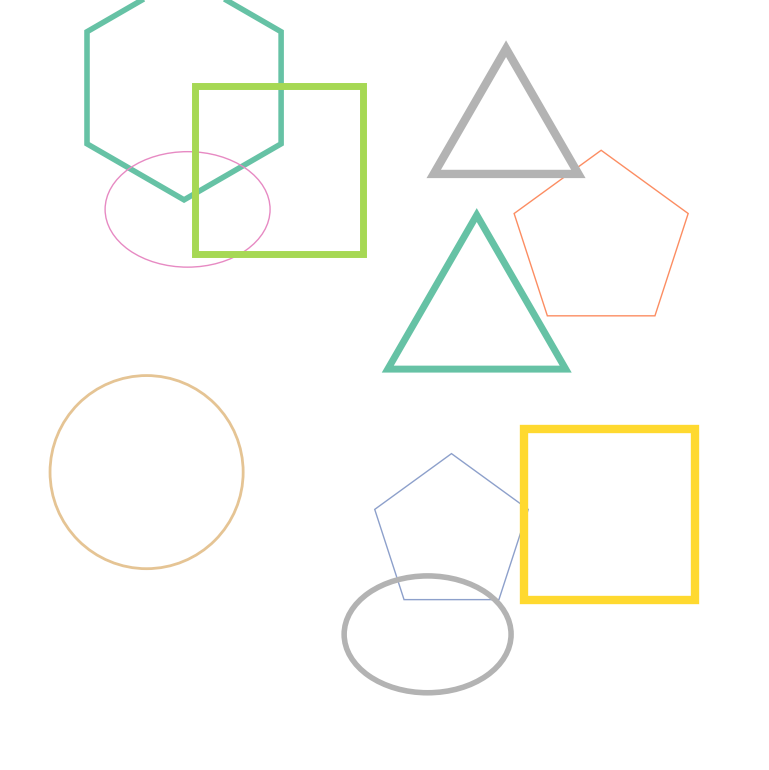[{"shape": "triangle", "thickness": 2.5, "radius": 0.67, "center": [0.619, 0.587]}, {"shape": "hexagon", "thickness": 2, "radius": 0.73, "center": [0.239, 0.886]}, {"shape": "pentagon", "thickness": 0.5, "radius": 0.59, "center": [0.781, 0.686]}, {"shape": "pentagon", "thickness": 0.5, "radius": 0.52, "center": [0.586, 0.306]}, {"shape": "oval", "thickness": 0.5, "radius": 0.54, "center": [0.244, 0.728]}, {"shape": "square", "thickness": 2.5, "radius": 0.54, "center": [0.362, 0.78]}, {"shape": "square", "thickness": 3, "radius": 0.56, "center": [0.791, 0.332]}, {"shape": "circle", "thickness": 1, "radius": 0.63, "center": [0.19, 0.387]}, {"shape": "oval", "thickness": 2, "radius": 0.54, "center": [0.555, 0.176]}, {"shape": "triangle", "thickness": 3, "radius": 0.54, "center": [0.657, 0.828]}]